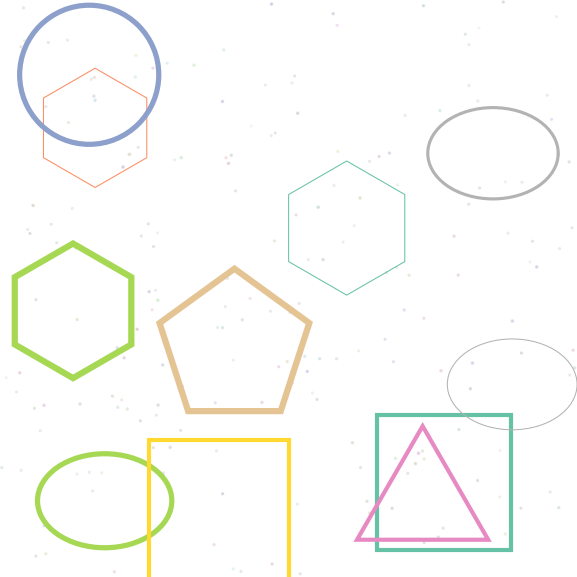[{"shape": "hexagon", "thickness": 0.5, "radius": 0.58, "center": [0.6, 0.604]}, {"shape": "square", "thickness": 2, "radius": 0.58, "center": [0.769, 0.164]}, {"shape": "hexagon", "thickness": 0.5, "radius": 0.52, "center": [0.165, 0.778]}, {"shape": "circle", "thickness": 2.5, "radius": 0.6, "center": [0.154, 0.87]}, {"shape": "triangle", "thickness": 2, "radius": 0.66, "center": [0.732, 0.13]}, {"shape": "oval", "thickness": 2.5, "radius": 0.58, "center": [0.181, 0.132]}, {"shape": "hexagon", "thickness": 3, "radius": 0.58, "center": [0.126, 0.461]}, {"shape": "square", "thickness": 2, "radius": 0.61, "center": [0.378, 0.116]}, {"shape": "pentagon", "thickness": 3, "radius": 0.68, "center": [0.406, 0.398]}, {"shape": "oval", "thickness": 1.5, "radius": 0.56, "center": [0.854, 0.734]}, {"shape": "oval", "thickness": 0.5, "radius": 0.56, "center": [0.887, 0.334]}]